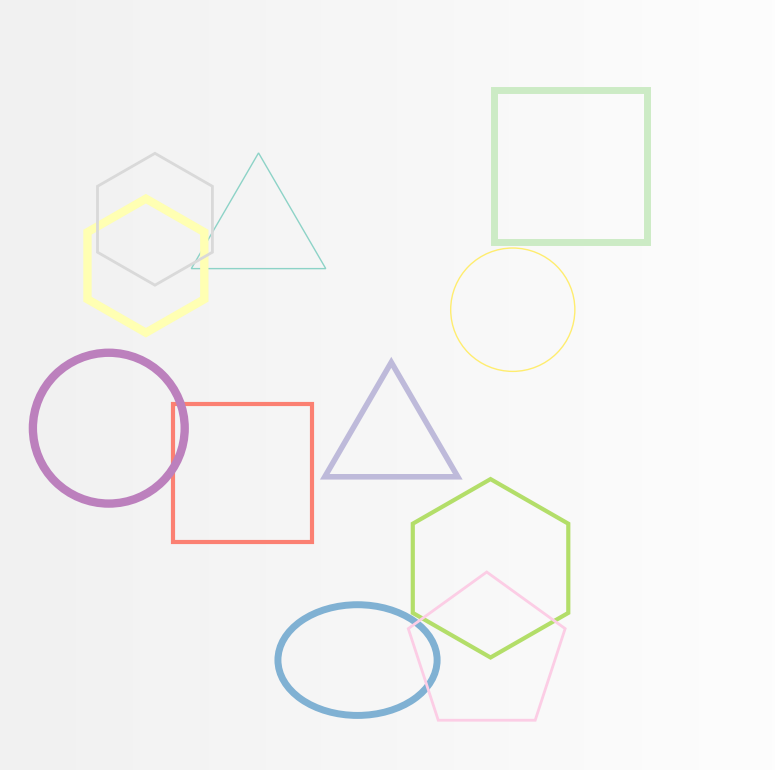[{"shape": "triangle", "thickness": 0.5, "radius": 0.5, "center": [0.334, 0.701]}, {"shape": "hexagon", "thickness": 3, "radius": 0.44, "center": [0.188, 0.655]}, {"shape": "triangle", "thickness": 2, "radius": 0.5, "center": [0.505, 0.43]}, {"shape": "square", "thickness": 1.5, "radius": 0.45, "center": [0.313, 0.386]}, {"shape": "oval", "thickness": 2.5, "radius": 0.51, "center": [0.461, 0.143]}, {"shape": "hexagon", "thickness": 1.5, "radius": 0.58, "center": [0.633, 0.262]}, {"shape": "pentagon", "thickness": 1, "radius": 0.53, "center": [0.628, 0.151]}, {"shape": "hexagon", "thickness": 1, "radius": 0.43, "center": [0.2, 0.715]}, {"shape": "circle", "thickness": 3, "radius": 0.49, "center": [0.14, 0.444]}, {"shape": "square", "thickness": 2.5, "radius": 0.49, "center": [0.736, 0.784]}, {"shape": "circle", "thickness": 0.5, "radius": 0.4, "center": [0.662, 0.598]}]